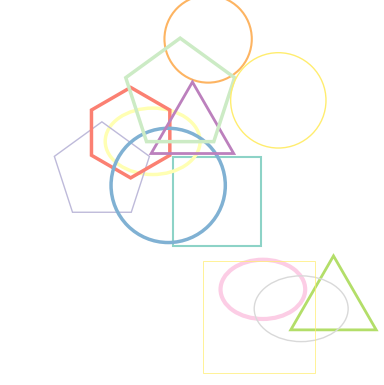[{"shape": "square", "thickness": 1.5, "radius": 0.58, "center": [0.564, 0.476]}, {"shape": "oval", "thickness": 2.5, "radius": 0.62, "center": [0.397, 0.633]}, {"shape": "pentagon", "thickness": 1, "radius": 0.65, "center": [0.265, 0.554]}, {"shape": "hexagon", "thickness": 2.5, "radius": 0.59, "center": [0.339, 0.655]}, {"shape": "circle", "thickness": 2.5, "radius": 0.74, "center": [0.437, 0.518]}, {"shape": "circle", "thickness": 1.5, "radius": 0.57, "center": [0.541, 0.899]}, {"shape": "triangle", "thickness": 2, "radius": 0.64, "center": [0.866, 0.207]}, {"shape": "oval", "thickness": 3, "radius": 0.55, "center": [0.683, 0.248]}, {"shape": "oval", "thickness": 1, "radius": 0.61, "center": [0.782, 0.198]}, {"shape": "triangle", "thickness": 2, "radius": 0.62, "center": [0.5, 0.663]}, {"shape": "pentagon", "thickness": 2.5, "radius": 0.74, "center": [0.468, 0.752]}, {"shape": "circle", "thickness": 1, "radius": 0.62, "center": [0.723, 0.739]}, {"shape": "square", "thickness": 0.5, "radius": 0.73, "center": [0.673, 0.177]}]